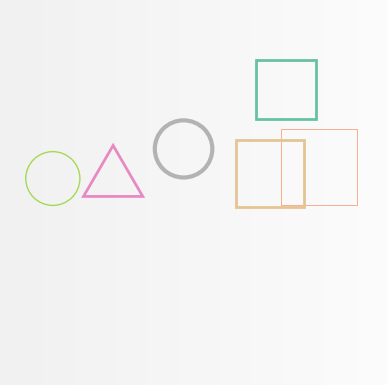[{"shape": "square", "thickness": 2, "radius": 0.39, "center": [0.739, 0.767]}, {"shape": "square", "thickness": 0.5, "radius": 0.49, "center": [0.823, 0.566]}, {"shape": "triangle", "thickness": 2, "radius": 0.44, "center": [0.292, 0.534]}, {"shape": "circle", "thickness": 1, "radius": 0.35, "center": [0.136, 0.536]}, {"shape": "square", "thickness": 2, "radius": 0.44, "center": [0.696, 0.549]}, {"shape": "circle", "thickness": 3, "radius": 0.37, "center": [0.474, 0.613]}]